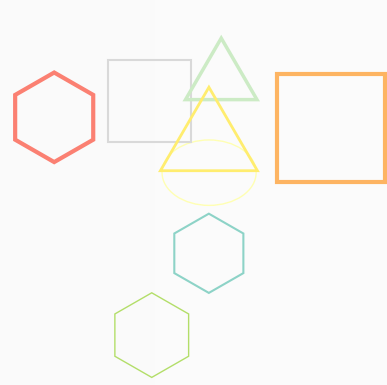[{"shape": "hexagon", "thickness": 1.5, "radius": 0.51, "center": [0.539, 0.342]}, {"shape": "oval", "thickness": 1, "radius": 0.61, "center": [0.54, 0.552]}, {"shape": "hexagon", "thickness": 3, "radius": 0.58, "center": [0.14, 0.695]}, {"shape": "square", "thickness": 3, "radius": 0.7, "center": [0.854, 0.668]}, {"shape": "hexagon", "thickness": 1, "radius": 0.55, "center": [0.392, 0.13]}, {"shape": "square", "thickness": 1.5, "radius": 0.53, "center": [0.386, 0.737]}, {"shape": "triangle", "thickness": 2.5, "radius": 0.53, "center": [0.571, 0.794]}, {"shape": "triangle", "thickness": 2, "radius": 0.72, "center": [0.539, 0.629]}]